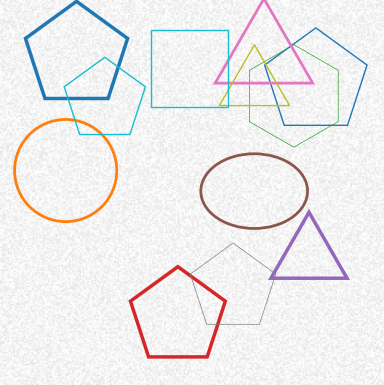[{"shape": "pentagon", "thickness": 2.5, "radius": 0.7, "center": [0.199, 0.857]}, {"shape": "pentagon", "thickness": 1, "radius": 0.7, "center": [0.82, 0.788]}, {"shape": "circle", "thickness": 2, "radius": 0.66, "center": [0.171, 0.557]}, {"shape": "hexagon", "thickness": 0.5, "radius": 0.67, "center": [0.763, 0.751]}, {"shape": "pentagon", "thickness": 2.5, "radius": 0.65, "center": [0.462, 0.178]}, {"shape": "triangle", "thickness": 2.5, "radius": 0.57, "center": [0.803, 0.334]}, {"shape": "oval", "thickness": 2, "radius": 0.69, "center": [0.66, 0.504]}, {"shape": "triangle", "thickness": 2, "radius": 0.73, "center": [0.686, 0.857]}, {"shape": "pentagon", "thickness": 0.5, "radius": 0.58, "center": [0.605, 0.252]}, {"shape": "triangle", "thickness": 1, "radius": 0.53, "center": [0.661, 0.778]}, {"shape": "pentagon", "thickness": 1, "radius": 0.55, "center": [0.272, 0.74]}, {"shape": "square", "thickness": 1, "radius": 0.5, "center": [0.492, 0.822]}]